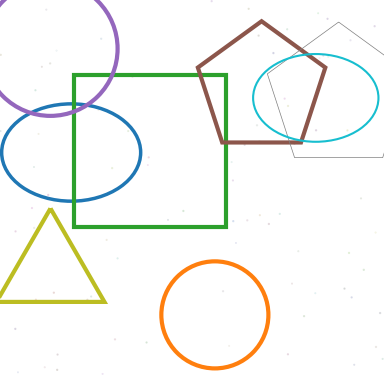[{"shape": "oval", "thickness": 2.5, "radius": 0.9, "center": [0.185, 0.604]}, {"shape": "circle", "thickness": 3, "radius": 0.7, "center": [0.558, 0.182]}, {"shape": "square", "thickness": 3, "radius": 0.98, "center": [0.39, 0.608]}, {"shape": "circle", "thickness": 3, "radius": 0.87, "center": [0.131, 0.873]}, {"shape": "pentagon", "thickness": 3, "radius": 0.87, "center": [0.679, 0.771]}, {"shape": "pentagon", "thickness": 0.5, "radius": 0.97, "center": [0.88, 0.748]}, {"shape": "triangle", "thickness": 3, "radius": 0.81, "center": [0.131, 0.297]}, {"shape": "oval", "thickness": 1.5, "radius": 0.81, "center": [0.82, 0.746]}]